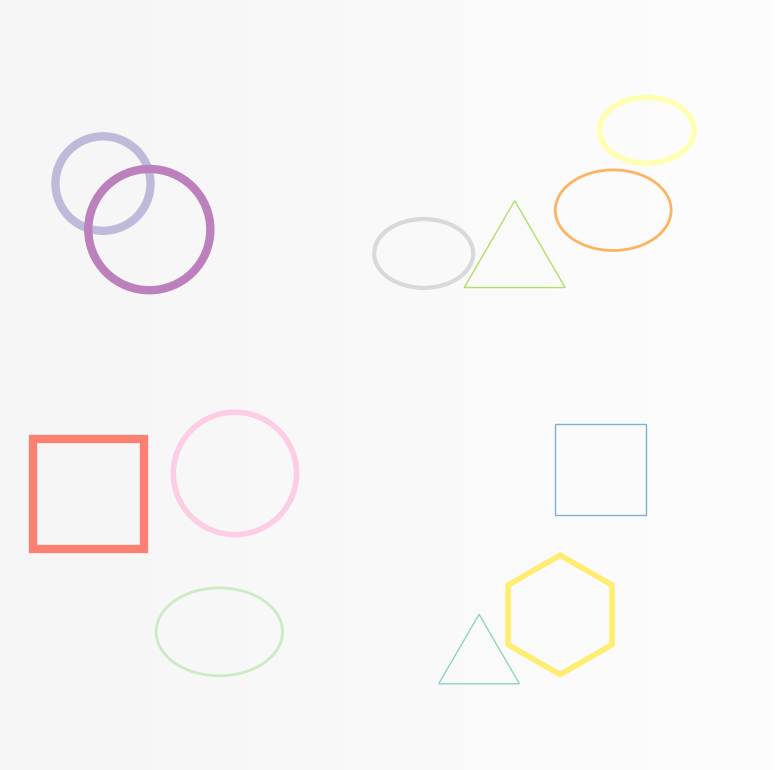[{"shape": "triangle", "thickness": 0.5, "radius": 0.3, "center": [0.618, 0.142]}, {"shape": "oval", "thickness": 2, "radius": 0.31, "center": [0.835, 0.831]}, {"shape": "circle", "thickness": 3, "radius": 0.31, "center": [0.133, 0.762]}, {"shape": "square", "thickness": 3, "radius": 0.36, "center": [0.114, 0.358]}, {"shape": "square", "thickness": 0.5, "radius": 0.29, "center": [0.775, 0.39]}, {"shape": "oval", "thickness": 1, "radius": 0.37, "center": [0.791, 0.727]}, {"shape": "triangle", "thickness": 0.5, "radius": 0.38, "center": [0.664, 0.664]}, {"shape": "circle", "thickness": 2, "radius": 0.4, "center": [0.303, 0.385]}, {"shape": "oval", "thickness": 1.5, "radius": 0.32, "center": [0.547, 0.671]}, {"shape": "circle", "thickness": 3, "radius": 0.39, "center": [0.193, 0.702]}, {"shape": "oval", "thickness": 1, "radius": 0.41, "center": [0.283, 0.179]}, {"shape": "hexagon", "thickness": 2, "radius": 0.39, "center": [0.723, 0.201]}]